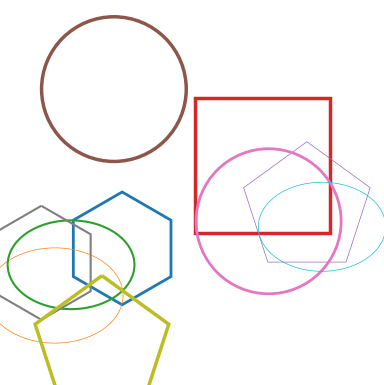[{"shape": "hexagon", "thickness": 2, "radius": 0.73, "center": [0.317, 0.355]}, {"shape": "oval", "thickness": 0.5, "radius": 0.88, "center": [0.143, 0.232]}, {"shape": "oval", "thickness": 1.5, "radius": 0.82, "center": [0.185, 0.312]}, {"shape": "square", "thickness": 2.5, "radius": 0.88, "center": [0.683, 0.571]}, {"shape": "pentagon", "thickness": 0.5, "radius": 0.86, "center": [0.797, 0.459]}, {"shape": "circle", "thickness": 2.5, "radius": 0.94, "center": [0.296, 0.769]}, {"shape": "circle", "thickness": 2, "radius": 0.94, "center": [0.698, 0.425]}, {"shape": "hexagon", "thickness": 1.5, "radius": 0.74, "center": [0.107, 0.317]}, {"shape": "pentagon", "thickness": 2.5, "radius": 0.91, "center": [0.265, 0.101]}, {"shape": "oval", "thickness": 0.5, "radius": 0.83, "center": [0.836, 0.411]}]